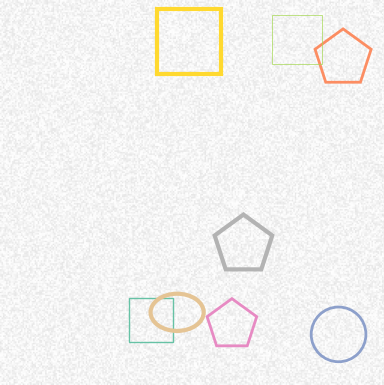[{"shape": "square", "thickness": 1, "radius": 0.29, "center": [0.393, 0.169]}, {"shape": "pentagon", "thickness": 2, "radius": 0.38, "center": [0.891, 0.848]}, {"shape": "circle", "thickness": 2, "radius": 0.36, "center": [0.879, 0.131]}, {"shape": "pentagon", "thickness": 2, "radius": 0.34, "center": [0.602, 0.157]}, {"shape": "square", "thickness": 0.5, "radius": 0.32, "center": [0.771, 0.897]}, {"shape": "square", "thickness": 3, "radius": 0.42, "center": [0.491, 0.892]}, {"shape": "oval", "thickness": 3, "radius": 0.35, "center": [0.46, 0.189]}, {"shape": "pentagon", "thickness": 3, "radius": 0.39, "center": [0.632, 0.364]}]